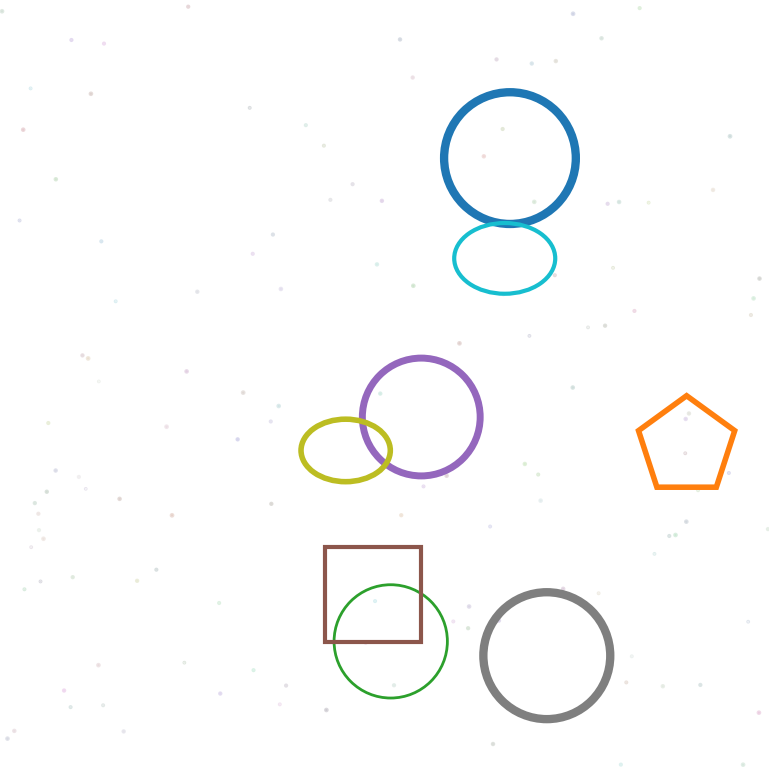[{"shape": "circle", "thickness": 3, "radius": 0.43, "center": [0.662, 0.795]}, {"shape": "pentagon", "thickness": 2, "radius": 0.33, "center": [0.892, 0.42]}, {"shape": "circle", "thickness": 1, "radius": 0.37, "center": [0.507, 0.167]}, {"shape": "circle", "thickness": 2.5, "radius": 0.38, "center": [0.547, 0.458]}, {"shape": "square", "thickness": 1.5, "radius": 0.31, "center": [0.484, 0.228]}, {"shape": "circle", "thickness": 3, "radius": 0.41, "center": [0.71, 0.148]}, {"shape": "oval", "thickness": 2, "radius": 0.29, "center": [0.449, 0.415]}, {"shape": "oval", "thickness": 1.5, "radius": 0.33, "center": [0.655, 0.664]}]